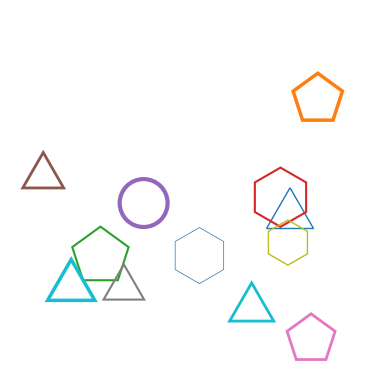[{"shape": "triangle", "thickness": 1, "radius": 0.35, "center": [0.753, 0.442]}, {"shape": "hexagon", "thickness": 0.5, "radius": 0.36, "center": [0.518, 0.336]}, {"shape": "pentagon", "thickness": 2.5, "radius": 0.34, "center": [0.825, 0.742]}, {"shape": "pentagon", "thickness": 1.5, "radius": 0.38, "center": [0.261, 0.334]}, {"shape": "hexagon", "thickness": 1.5, "radius": 0.38, "center": [0.729, 0.488]}, {"shape": "circle", "thickness": 3, "radius": 0.31, "center": [0.373, 0.473]}, {"shape": "triangle", "thickness": 2, "radius": 0.31, "center": [0.112, 0.543]}, {"shape": "pentagon", "thickness": 2, "radius": 0.33, "center": [0.808, 0.119]}, {"shape": "triangle", "thickness": 1.5, "radius": 0.3, "center": [0.322, 0.252]}, {"shape": "hexagon", "thickness": 1, "radius": 0.29, "center": [0.748, 0.37]}, {"shape": "triangle", "thickness": 2.5, "radius": 0.35, "center": [0.185, 0.255]}, {"shape": "triangle", "thickness": 2, "radius": 0.33, "center": [0.654, 0.199]}]